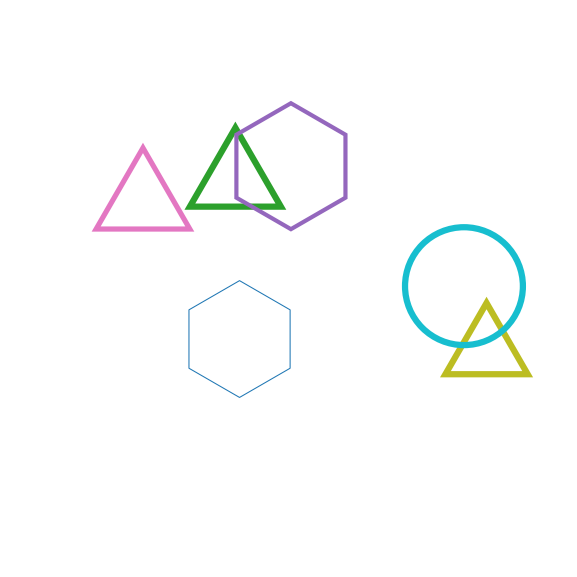[{"shape": "hexagon", "thickness": 0.5, "radius": 0.51, "center": [0.415, 0.412]}, {"shape": "triangle", "thickness": 3, "radius": 0.45, "center": [0.408, 0.687]}, {"shape": "hexagon", "thickness": 2, "radius": 0.55, "center": [0.504, 0.711]}, {"shape": "triangle", "thickness": 2.5, "radius": 0.47, "center": [0.248, 0.649]}, {"shape": "triangle", "thickness": 3, "radius": 0.41, "center": [0.843, 0.392]}, {"shape": "circle", "thickness": 3, "radius": 0.51, "center": [0.803, 0.504]}]